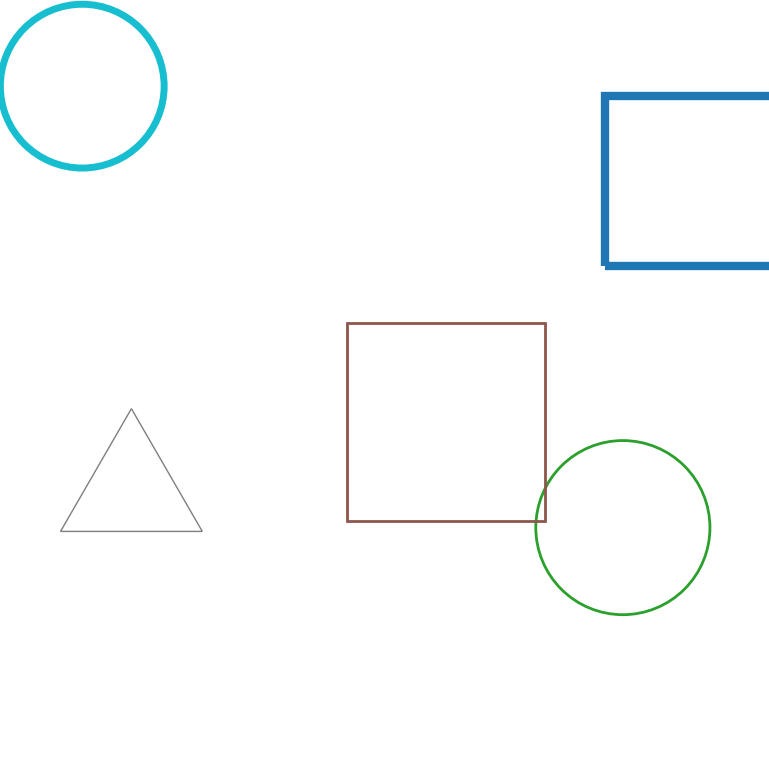[{"shape": "square", "thickness": 3, "radius": 0.55, "center": [0.897, 0.765]}, {"shape": "circle", "thickness": 1, "radius": 0.57, "center": [0.809, 0.315]}, {"shape": "square", "thickness": 1, "radius": 0.64, "center": [0.579, 0.452]}, {"shape": "triangle", "thickness": 0.5, "radius": 0.53, "center": [0.171, 0.363]}, {"shape": "circle", "thickness": 2.5, "radius": 0.53, "center": [0.107, 0.888]}]